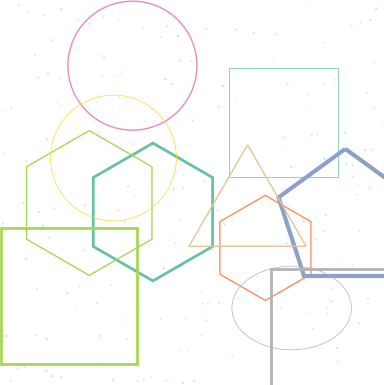[{"shape": "square", "thickness": 0.5, "radius": 0.71, "center": [0.736, 0.681]}, {"shape": "hexagon", "thickness": 2, "radius": 0.89, "center": [0.397, 0.449]}, {"shape": "hexagon", "thickness": 1, "radius": 0.68, "center": [0.689, 0.356]}, {"shape": "pentagon", "thickness": 3, "radius": 0.91, "center": [0.897, 0.431]}, {"shape": "circle", "thickness": 1, "radius": 0.84, "center": [0.344, 0.829]}, {"shape": "square", "thickness": 2, "radius": 0.88, "center": [0.18, 0.231]}, {"shape": "hexagon", "thickness": 1, "radius": 0.94, "center": [0.232, 0.473]}, {"shape": "circle", "thickness": 0.5, "radius": 0.82, "center": [0.295, 0.59]}, {"shape": "triangle", "thickness": 1, "radius": 0.88, "center": [0.643, 0.448]}, {"shape": "oval", "thickness": 0.5, "radius": 0.78, "center": [0.758, 0.2]}, {"shape": "square", "thickness": 2, "radius": 0.81, "center": [0.865, 0.139]}]